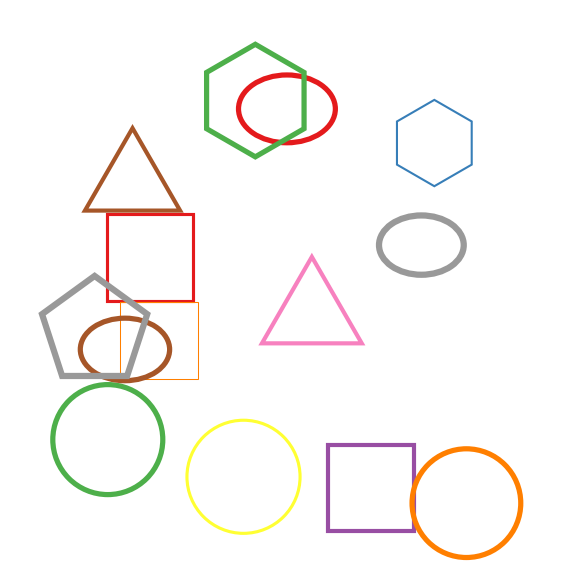[{"shape": "oval", "thickness": 2.5, "radius": 0.42, "center": [0.497, 0.811]}, {"shape": "square", "thickness": 1.5, "radius": 0.37, "center": [0.26, 0.553]}, {"shape": "hexagon", "thickness": 1, "radius": 0.37, "center": [0.752, 0.751]}, {"shape": "circle", "thickness": 2.5, "radius": 0.48, "center": [0.187, 0.238]}, {"shape": "hexagon", "thickness": 2.5, "radius": 0.49, "center": [0.442, 0.825]}, {"shape": "square", "thickness": 2, "radius": 0.37, "center": [0.643, 0.155]}, {"shape": "circle", "thickness": 2.5, "radius": 0.47, "center": [0.808, 0.128]}, {"shape": "square", "thickness": 0.5, "radius": 0.34, "center": [0.275, 0.409]}, {"shape": "circle", "thickness": 1.5, "radius": 0.49, "center": [0.422, 0.174]}, {"shape": "oval", "thickness": 2.5, "radius": 0.39, "center": [0.216, 0.394]}, {"shape": "triangle", "thickness": 2, "radius": 0.48, "center": [0.229, 0.682]}, {"shape": "triangle", "thickness": 2, "radius": 0.5, "center": [0.54, 0.455]}, {"shape": "pentagon", "thickness": 3, "radius": 0.48, "center": [0.164, 0.426]}, {"shape": "oval", "thickness": 3, "radius": 0.37, "center": [0.73, 0.575]}]